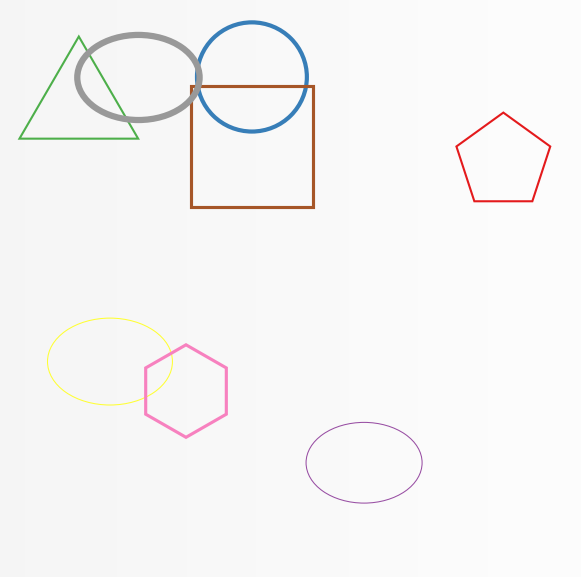[{"shape": "pentagon", "thickness": 1, "radius": 0.42, "center": [0.866, 0.719]}, {"shape": "circle", "thickness": 2, "radius": 0.47, "center": [0.433, 0.866]}, {"shape": "triangle", "thickness": 1, "radius": 0.59, "center": [0.136, 0.818]}, {"shape": "oval", "thickness": 0.5, "radius": 0.5, "center": [0.626, 0.198]}, {"shape": "oval", "thickness": 0.5, "radius": 0.54, "center": [0.189, 0.373]}, {"shape": "square", "thickness": 1.5, "radius": 0.52, "center": [0.433, 0.745]}, {"shape": "hexagon", "thickness": 1.5, "radius": 0.4, "center": [0.32, 0.322]}, {"shape": "oval", "thickness": 3, "radius": 0.53, "center": [0.238, 0.865]}]